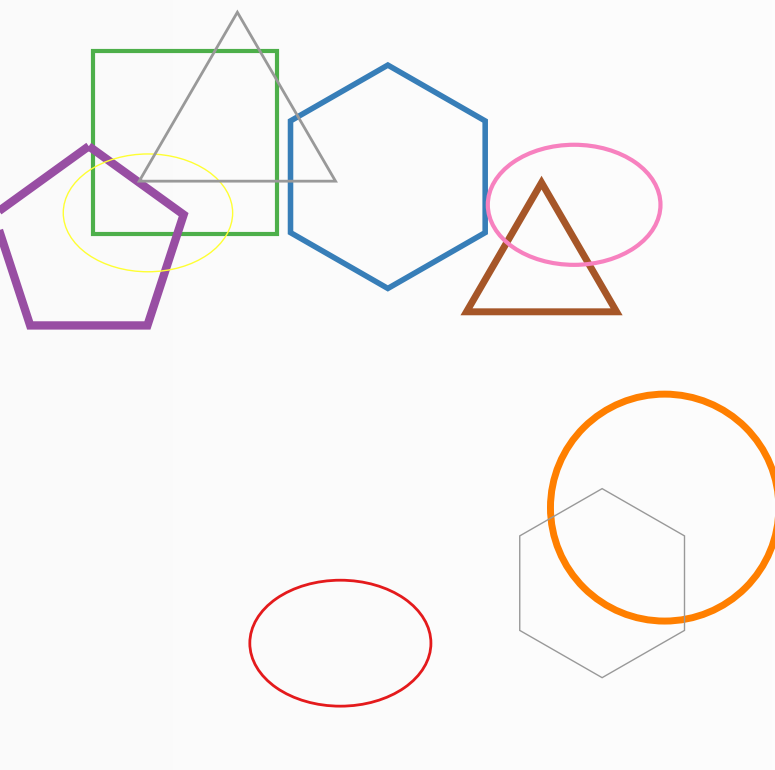[{"shape": "oval", "thickness": 1, "radius": 0.58, "center": [0.439, 0.165]}, {"shape": "hexagon", "thickness": 2, "radius": 0.73, "center": [0.5, 0.77]}, {"shape": "square", "thickness": 1.5, "radius": 0.59, "center": [0.238, 0.815]}, {"shape": "pentagon", "thickness": 3, "radius": 0.64, "center": [0.115, 0.681]}, {"shape": "circle", "thickness": 2.5, "radius": 0.74, "center": [0.858, 0.341]}, {"shape": "oval", "thickness": 0.5, "radius": 0.55, "center": [0.191, 0.724]}, {"shape": "triangle", "thickness": 2.5, "radius": 0.56, "center": [0.699, 0.651]}, {"shape": "oval", "thickness": 1.5, "radius": 0.56, "center": [0.741, 0.734]}, {"shape": "hexagon", "thickness": 0.5, "radius": 0.61, "center": [0.777, 0.243]}, {"shape": "triangle", "thickness": 1, "radius": 0.73, "center": [0.306, 0.838]}]